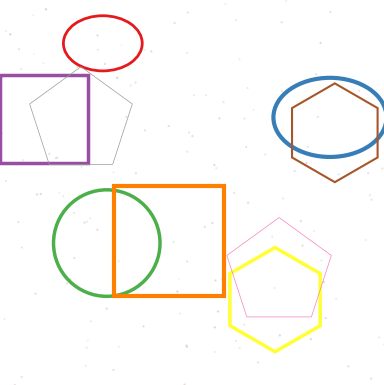[{"shape": "oval", "thickness": 2, "radius": 0.51, "center": [0.267, 0.887]}, {"shape": "oval", "thickness": 3, "radius": 0.73, "center": [0.857, 0.695]}, {"shape": "circle", "thickness": 2.5, "radius": 0.69, "center": [0.277, 0.369]}, {"shape": "square", "thickness": 2.5, "radius": 0.57, "center": [0.115, 0.691]}, {"shape": "square", "thickness": 3, "radius": 0.72, "center": [0.438, 0.374]}, {"shape": "hexagon", "thickness": 2.5, "radius": 0.68, "center": [0.714, 0.222]}, {"shape": "hexagon", "thickness": 1.5, "radius": 0.64, "center": [0.87, 0.655]}, {"shape": "pentagon", "thickness": 0.5, "radius": 0.71, "center": [0.725, 0.292]}, {"shape": "pentagon", "thickness": 0.5, "radius": 0.7, "center": [0.21, 0.687]}]